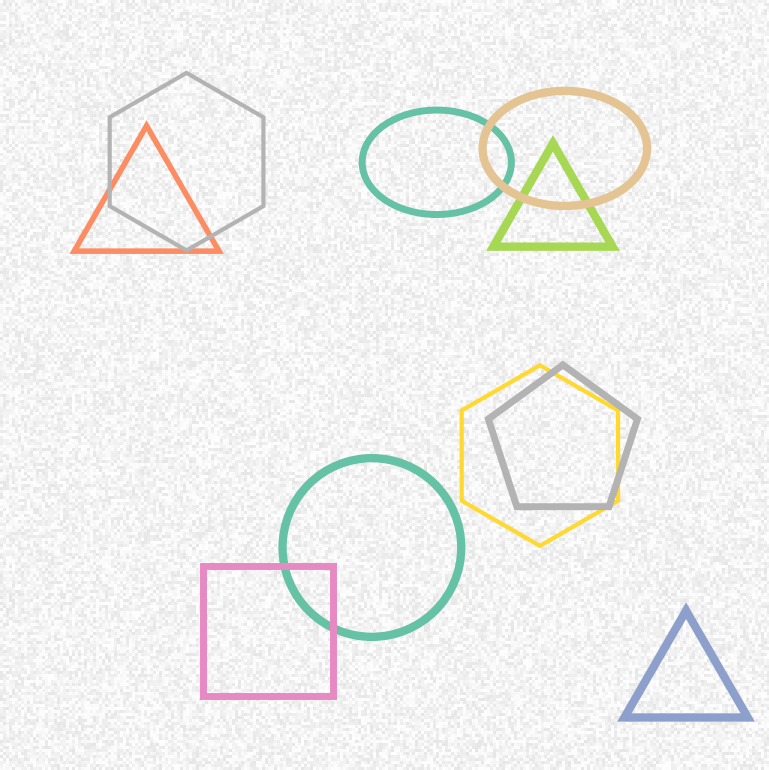[{"shape": "circle", "thickness": 3, "radius": 0.58, "center": [0.483, 0.289]}, {"shape": "oval", "thickness": 2.5, "radius": 0.48, "center": [0.567, 0.789]}, {"shape": "triangle", "thickness": 2, "radius": 0.54, "center": [0.19, 0.728]}, {"shape": "triangle", "thickness": 3, "radius": 0.46, "center": [0.891, 0.114]}, {"shape": "square", "thickness": 2.5, "radius": 0.42, "center": [0.348, 0.181]}, {"shape": "triangle", "thickness": 3, "radius": 0.45, "center": [0.718, 0.724]}, {"shape": "hexagon", "thickness": 1.5, "radius": 0.59, "center": [0.701, 0.408]}, {"shape": "oval", "thickness": 3, "radius": 0.53, "center": [0.734, 0.807]}, {"shape": "hexagon", "thickness": 1.5, "radius": 0.58, "center": [0.242, 0.79]}, {"shape": "pentagon", "thickness": 2.5, "radius": 0.51, "center": [0.731, 0.424]}]